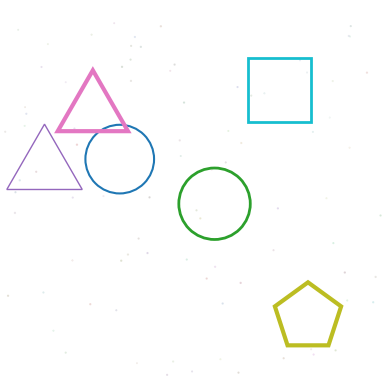[{"shape": "circle", "thickness": 1.5, "radius": 0.45, "center": [0.311, 0.587]}, {"shape": "circle", "thickness": 2, "radius": 0.46, "center": [0.557, 0.471]}, {"shape": "triangle", "thickness": 1, "radius": 0.57, "center": [0.116, 0.564]}, {"shape": "triangle", "thickness": 3, "radius": 0.53, "center": [0.241, 0.712]}, {"shape": "pentagon", "thickness": 3, "radius": 0.45, "center": [0.8, 0.176]}, {"shape": "square", "thickness": 2, "radius": 0.41, "center": [0.727, 0.766]}]